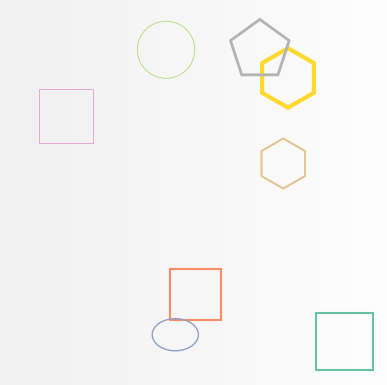[{"shape": "square", "thickness": 1.5, "radius": 0.37, "center": [0.889, 0.112]}, {"shape": "square", "thickness": 1.5, "radius": 0.33, "center": [0.504, 0.235]}, {"shape": "oval", "thickness": 1, "radius": 0.3, "center": [0.452, 0.131]}, {"shape": "square", "thickness": 0.5, "radius": 0.35, "center": [0.171, 0.698]}, {"shape": "circle", "thickness": 0.5, "radius": 0.37, "center": [0.429, 0.871]}, {"shape": "hexagon", "thickness": 3, "radius": 0.39, "center": [0.743, 0.798]}, {"shape": "hexagon", "thickness": 1.5, "radius": 0.32, "center": [0.731, 0.575]}, {"shape": "pentagon", "thickness": 2, "radius": 0.4, "center": [0.671, 0.87]}]